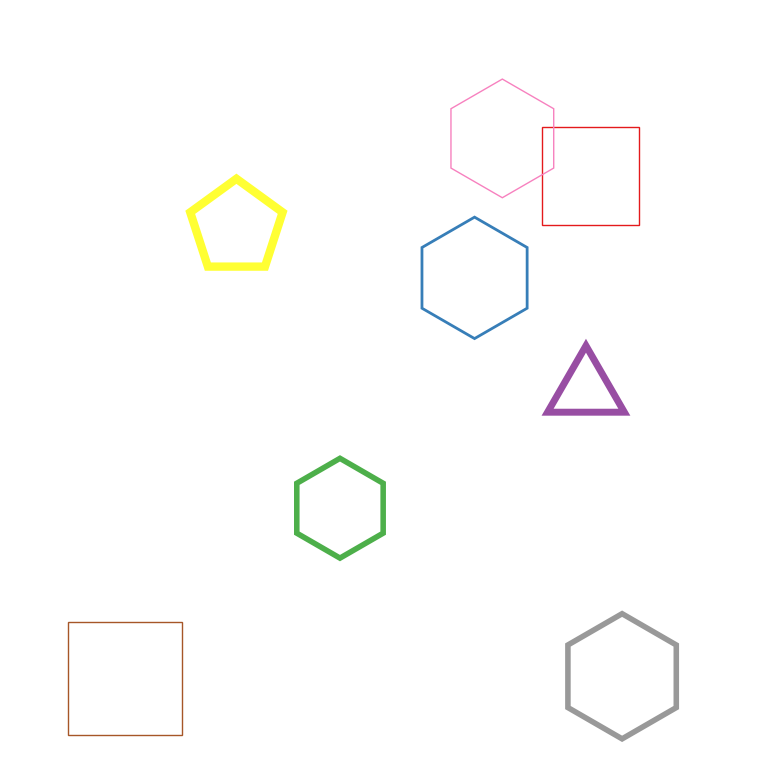[{"shape": "square", "thickness": 0.5, "radius": 0.32, "center": [0.767, 0.771]}, {"shape": "hexagon", "thickness": 1, "radius": 0.39, "center": [0.616, 0.639]}, {"shape": "hexagon", "thickness": 2, "radius": 0.32, "center": [0.442, 0.34]}, {"shape": "triangle", "thickness": 2.5, "radius": 0.29, "center": [0.761, 0.493]}, {"shape": "pentagon", "thickness": 3, "radius": 0.32, "center": [0.307, 0.705]}, {"shape": "square", "thickness": 0.5, "radius": 0.37, "center": [0.162, 0.119]}, {"shape": "hexagon", "thickness": 0.5, "radius": 0.39, "center": [0.652, 0.82]}, {"shape": "hexagon", "thickness": 2, "radius": 0.41, "center": [0.808, 0.122]}]